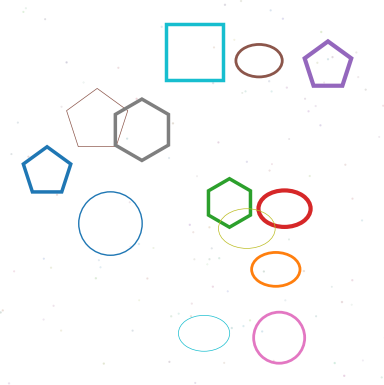[{"shape": "pentagon", "thickness": 2.5, "radius": 0.32, "center": [0.122, 0.554]}, {"shape": "circle", "thickness": 1, "radius": 0.41, "center": [0.287, 0.419]}, {"shape": "oval", "thickness": 2, "radius": 0.31, "center": [0.716, 0.3]}, {"shape": "hexagon", "thickness": 2.5, "radius": 0.31, "center": [0.596, 0.473]}, {"shape": "oval", "thickness": 3, "radius": 0.34, "center": [0.739, 0.458]}, {"shape": "pentagon", "thickness": 3, "radius": 0.32, "center": [0.852, 0.829]}, {"shape": "pentagon", "thickness": 0.5, "radius": 0.42, "center": [0.252, 0.687]}, {"shape": "oval", "thickness": 2, "radius": 0.3, "center": [0.673, 0.842]}, {"shape": "circle", "thickness": 2, "radius": 0.33, "center": [0.725, 0.123]}, {"shape": "hexagon", "thickness": 2.5, "radius": 0.4, "center": [0.369, 0.663]}, {"shape": "oval", "thickness": 0.5, "radius": 0.37, "center": [0.641, 0.406]}, {"shape": "square", "thickness": 2.5, "radius": 0.37, "center": [0.505, 0.865]}, {"shape": "oval", "thickness": 0.5, "radius": 0.33, "center": [0.53, 0.134]}]